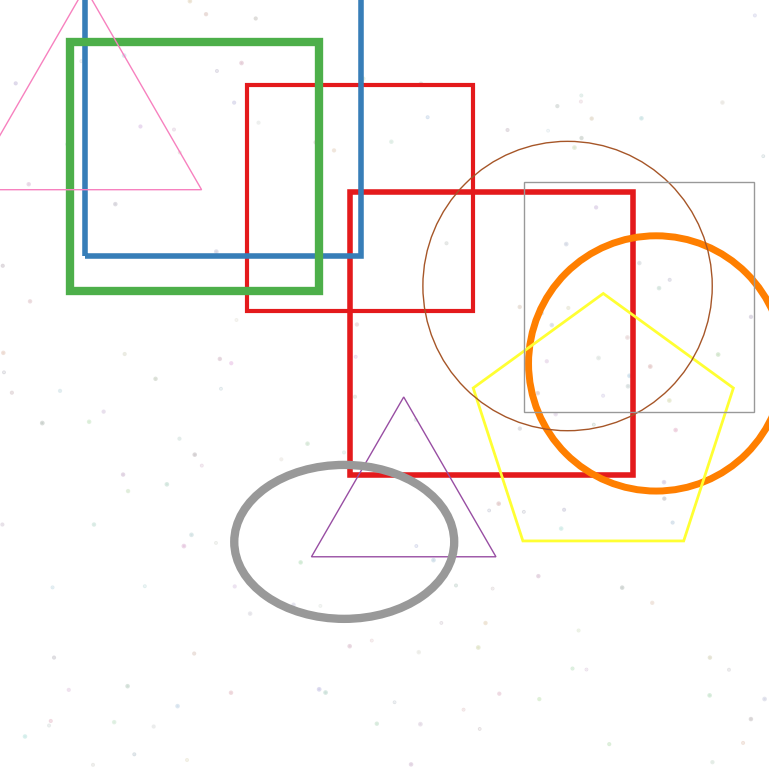[{"shape": "square", "thickness": 1.5, "radius": 0.73, "center": [0.468, 0.743]}, {"shape": "square", "thickness": 2, "radius": 0.92, "center": [0.638, 0.567]}, {"shape": "square", "thickness": 2, "radius": 0.9, "center": [0.29, 0.847]}, {"shape": "square", "thickness": 3, "radius": 0.81, "center": [0.252, 0.784]}, {"shape": "triangle", "thickness": 0.5, "radius": 0.69, "center": [0.524, 0.346]}, {"shape": "circle", "thickness": 2.5, "radius": 0.83, "center": [0.852, 0.528]}, {"shape": "pentagon", "thickness": 1, "radius": 0.89, "center": [0.783, 0.441]}, {"shape": "circle", "thickness": 0.5, "radius": 0.94, "center": [0.737, 0.629]}, {"shape": "triangle", "thickness": 0.5, "radius": 0.87, "center": [0.11, 0.841]}, {"shape": "square", "thickness": 0.5, "radius": 0.75, "center": [0.83, 0.614]}, {"shape": "oval", "thickness": 3, "radius": 0.71, "center": [0.447, 0.296]}]